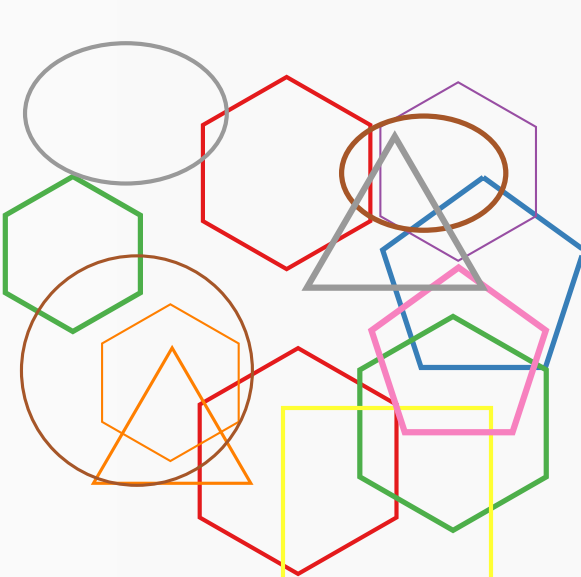[{"shape": "hexagon", "thickness": 2, "radius": 0.98, "center": [0.513, 0.201]}, {"shape": "hexagon", "thickness": 2, "radius": 0.83, "center": [0.493, 0.699]}, {"shape": "pentagon", "thickness": 2.5, "radius": 0.91, "center": [0.831, 0.51]}, {"shape": "hexagon", "thickness": 2.5, "radius": 0.67, "center": [0.125, 0.559]}, {"shape": "hexagon", "thickness": 2.5, "radius": 0.93, "center": [0.779, 0.266]}, {"shape": "hexagon", "thickness": 1, "radius": 0.77, "center": [0.788, 0.702]}, {"shape": "triangle", "thickness": 1.5, "radius": 0.78, "center": [0.296, 0.24]}, {"shape": "hexagon", "thickness": 1, "radius": 0.68, "center": [0.293, 0.337]}, {"shape": "square", "thickness": 2, "radius": 0.9, "center": [0.666, 0.113]}, {"shape": "oval", "thickness": 2.5, "radius": 0.71, "center": [0.729, 0.699]}, {"shape": "circle", "thickness": 1.5, "radius": 0.99, "center": [0.236, 0.357]}, {"shape": "pentagon", "thickness": 3, "radius": 0.79, "center": [0.789, 0.378]}, {"shape": "triangle", "thickness": 3, "radius": 0.87, "center": [0.679, 0.588]}, {"shape": "oval", "thickness": 2, "radius": 0.87, "center": [0.217, 0.803]}]